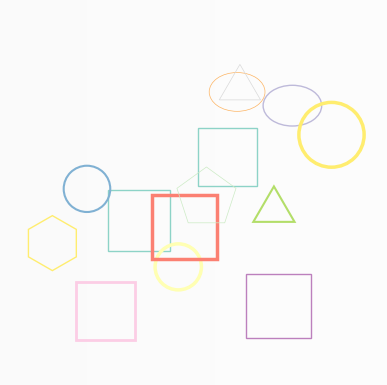[{"shape": "square", "thickness": 1, "radius": 0.38, "center": [0.587, 0.593]}, {"shape": "square", "thickness": 1, "radius": 0.4, "center": [0.359, 0.428]}, {"shape": "circle", "thickness": 2.5, "radius": 0.3, "center": [0.46, 0.307]}, {"shape": "oval", "thickness": 1, "radius": 0.38, "center": [0.755, 0.726]}, {"shape": "square", "thickness": 2.5, "radius": 0.42, "center": [0.476, 0.41]}, {"shape": "circle", "thickness": 1.5, "radius": 0.3, "center": [0.224, 0.509]}, {"shape": "oval", "thickness": 0.5, "radius": 0.36, "center": [0.612, 0.761]}, {"shape": "triangle", "thickness": 1.5, "radius": 0.31, "center": [0.707, 0.454]}, {"shape": "square", "thickness": 2, "radius": 0.38, "center": [0.272, 0.193]}, {"shape": "triangle", "thickness": 0.5, "radius": 0.31, "center": [0.619, 0.771]}, {"shape": "square", "thickness": 1, "radius": 0.42, "center": [0.719, 0.205]}, {"shape": "pentagon", "thickness": 0.5, "radius": 0.4, "center": [0.533, 0.486]}, {"shape": "circle", "thickness": 2.5, "radius": 0.42, "center": [0.855, 0.65]}, {"shape": "hexagon", "thickness": 1, "radius": 0.36, "center": [0.135, 0.369]}]